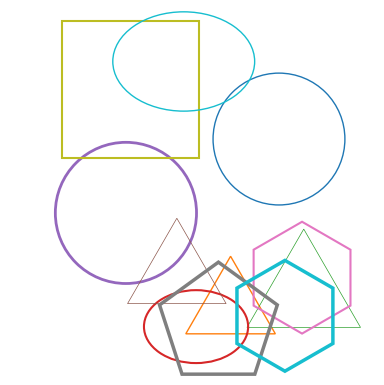[{"shape": "circle", "thickness": 1, "radius": 0.86, "center": [0.725, 0.639]}, {"shape": "triangle", "thickness": 1, "radius": 0.67, "center": [0.599, 0.2]}, {"shape": "triangle", "thickness": 0.5, "radius": 0.85, "center": [0.789, 0.235]}, {"shape": "oval", "thickness": 1.5, "radius": 0.68, "center": [0.509, 0.152]}, {"shape": "circle", "thickness": 2, "radius": 0.92, "center": [0.327, 0.447]}, {"shape": "triangle", "thickness": 0.5, "radius": 0.74, "center": [0.459, 0.285]}, {"shape": "hexagon", "thickness": 1.5, "radius": 0.73, "center": [0.785, 0.279]}, {"shape": "pentagon", "thickness": 2.5, "radius": 0.8, "center": [0.567, 0.158]}, {"shape": "square", "thickness": 1.5, "radius": 0.89, "center": [0.338, 0.767]}, {"shape": "hexagon", "thickness": 2.5, "radius": 0.72, "center": [0.74, 0.18]}, {"shape": "oval", "thickness": 1, "radius": 0.92, "center": [0.477, 0.84]}]